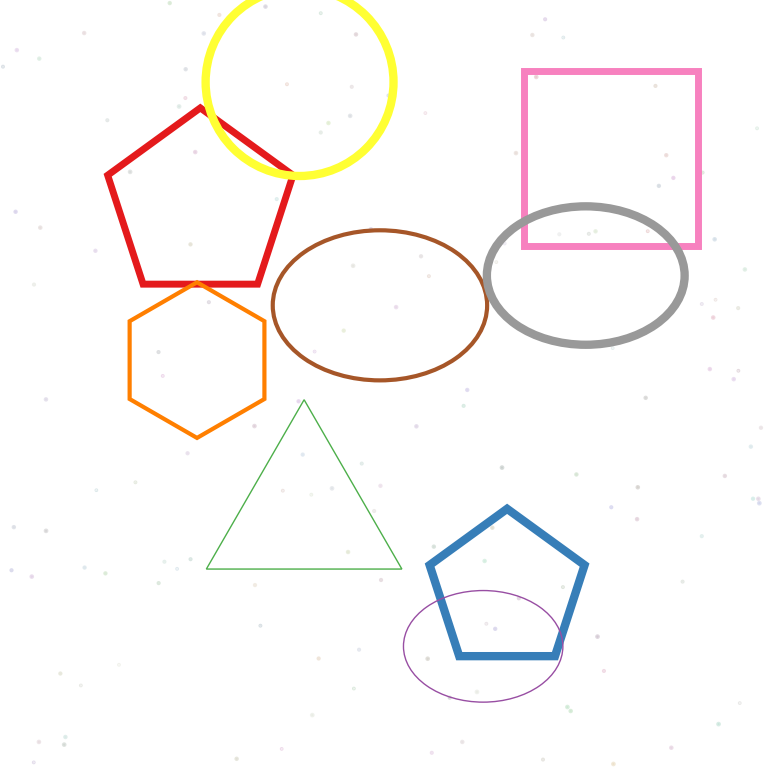[{"shape": "pentagon", "thickness": 2.5, "radius": 0.63, "center": [0.26, 0.733]}, {"shape": "pentagon", "thickness": 3, "radius": 0.53, "center": [0.659, 0.233]}, {"shape": "triangle", "thickness": 0.5, "radius": 0.73, "center": [0.395, 0.334]}, {"shape": "oval", "thickness": 0.5, "radius": 0.52, "center": [0.628, 0.161]}, {"shape": "hexagon", "thickness": 1.5, "radius": 0.51, "center": [0.256, 0.532]}, {"shape": "circle", "thickness": 3, "radius": 0.61, "center": [0.389, 0.893]}, {"shape": "oval", "thickness": 1.5, "radius": 0.7, "center": [0.493, 0.603]}, {"shape": "square", "thickness": 2.5, "radius": 0.57, "center": [0.793, 0.794]}, {"shape": "oval", "thickness": 3, "radius": 0.64, "center": [0.761, 0.642]}]